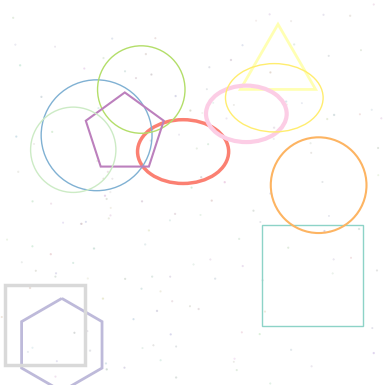[{"shape": "square", "thickness": 1, "radius": 0.66, "center": [0.812, 0.284]}, {"shape": "triangle", "thickness": 2, "radius": 0.56, "center": [0.722, 0.824]}, {"shape": "hexagon", "thickness": 2, "radius": 0.6, "center": [0.161, 0.104]}, {"shape": "oval", "thickness": 2.5, "radius": 0.59, "center": [0.476, 0.606]}, {"shape": "circle", "thickness": 1, "radius": 0.72, "center": [0.251, 0.649]}, {"shape": "circle", "thickness": 1.5, "radius": 0.62, "center": [0.828, 0.519]}, {"shape": "circle", "thickness": 1, "radius": 0.57, "center": [0.367, 0.767]}, {"shape": "oval", "thickness": 3, "radius": 0.52, "center": [0.64, 0.704]}, {"shape": "square", "thickness": 2.5, "radius": 0.52, "center": [0.117, 0.155]}, {"shape": "pentagon", "thickness": 1.5, "radius": 0.53, "center": [0.324, 0.653]}, {"shape": "circle", "thickness": 1, "radius": 0.55, "center": [0.19, 0.611]}, {"shape": "oval", "thickness": 1, "radius": 0.63, "center": [0.712, 0.746]}]